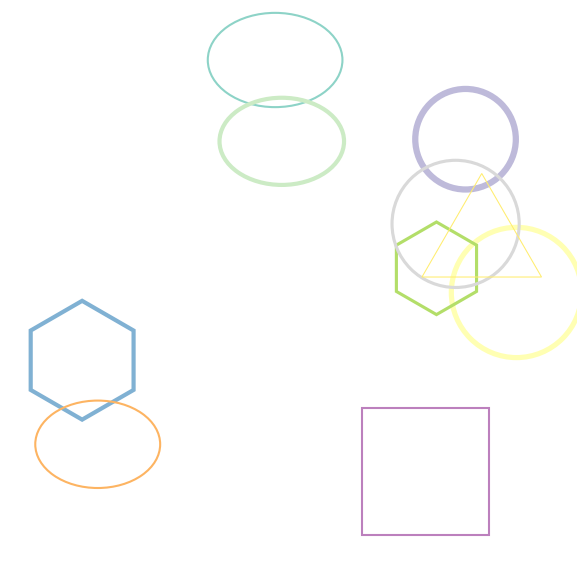[{"shape": "oval", "thickness": 1, "radius": 0.58, "center": [0.476, 0.895]}, {"shape": "circle", "thickness": 2.5, "radius": 0.56, "center": [0.894, 0.493]}, {"shape": "circle", "thickness": 3, "radius": 0.44, "center": [0.806, 0.758]}, {"shape": "hexagon", "thickness": 2, "radius": 0.51, "center": [0.142, 0.375]}, {"shape": "oval", "thickness": 1, "radius": 0.54, "center": [0.169, 0.23]}, {"shape": "hexagon", "thickness": 1.5, "radius": 0.4, "center": [0.756, 0.535]}, {"shape": "circle", "thickness": 1.5, "radius": 0.55, "center": [0.789, 0.611]}, {"shape": "square", "thickness": 1, "radius": 0.55, "center": [0.736, 0.183]}, {"shape": "oval", "thickness": 2, "radius": 0.54, "center": [0.488, 0.754]}, {"shape": "triangle", "thickness": 0.5, "radius": 0.6, "center": [0.834, 0.579]}]